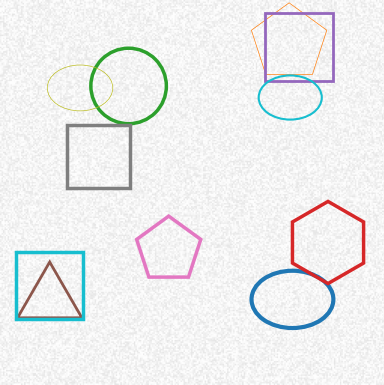[{"shape": "oval", "thickness": 3, "radius": 0.53, "center": [0.76, 0.222]}, {"shape": "pentagon", "thickness": 0.5, "radius": 0.51, "center": [0.751, 0.89]}, {"shape": "circle", "thickness": 2.5, "radius": 0.49, "center": [0.334, 0.777]}, {"shape": "hexagon", "thickness": 2.5, "radius": 0.53, "center": [0.852, 0.37]}, {"shape": "square", "thickness": 2, "radius": 0.44, "center": [0.776, 0.877]}, {"shape": "triangle", "thickness": 2, "radius": 0.48, "center": [0.129, 0.223]}, {"shape": "pentagon", "thickness": 2.5, "radius": 0.44, "center": [0.438, 0.351]}, {"shape": "square", "thickness": 2.5, "radius": 0.41, "center": [0.256, 0.593]}, {"shape": "oval", "thickness": 0.5, "radius": 0.43, "center": [0.208, 0.772]}, {"shape": "oval", "thickness": 1.5, "radius": 0.41, "center": [0.754, 0.747]}, {"shape": "square", "thickness": 2.5, "radius": 0.44, "center": [0.129, 0.258]}]